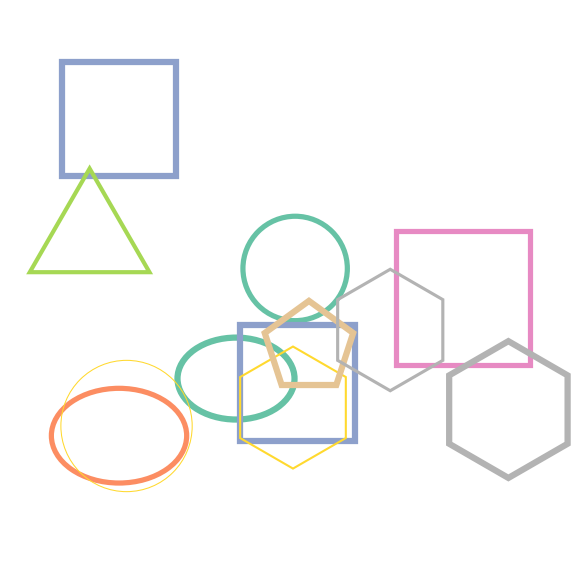[{"shape": "oval", "thickness": 3, "radius": 0.51, "center": [0.409, 0.344]}, {"shape": "circle", "thickness": 2.5, "radius": 0.45, "center": [0.511, 0.534]}, {"shape": "oval", "thickness": 2.5, "radius": 0.59, "center": [0.206, 0.245]}, {"shape": "square", "thickness": 3, "radius": 0.5, "center": [0.206, 0.793]}, {"shape": "square", "thickness": 3, "radius": 0.5, "center": [0.515, 0.336]}, {"shape": "square", "thickness": 2.5, "radius": 0.58, "center": [0.802, 0.483]}, {"shape": "triangle", "thickness": 2, "radius": 0.6, "center": [0.155, 0.588]}, {"shape": "circle", "thickness": 0.5, "radius": 0.57, "center": [0.219, 0.261]}, {"shape": "hexagon", "thickness": 1, "radius": 0.53, "center": [0.507, 0.293]}, {"shape": "pentagon", "thickness": 3, "radius": 0.4, "center": [0.535, 0.398]}, {"shape": "hexagon", "thickness": 3, "radius": 0.59, "center": [0.88, 0.29]}, {"shape": "hexagon", "thickness": 1.5, "radius": 0.53, "center": [0.676, 0.428]}]